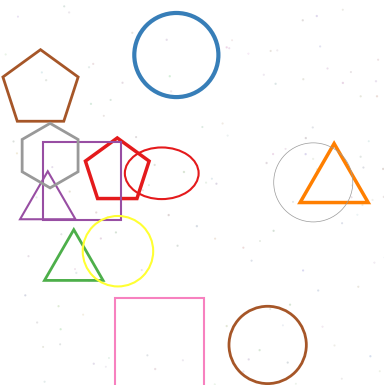[{"shape": "oval", "thickness": 1.5, "radius": 0.48, "center": [0.42, 0.55]}, {"shape": "pentagon", "thickness": 2.5, "radius": 0.43, "center": [0.305, 0.555]}, {"shape": "circle", "thickness": 3, "radius": 0.55, "center": [0.458, 0.857]}, {"shape": "triangle", "thickness": 2, "radius": 0.44, "center": [0.192, 0.316]}, {"shape": "square", "thickness": 1.5, "radius": 0.51, "center": [0.213, 0.53]}, {"shape": "triangle", "thickness": 1.5, "radius": 0.42, "center": [0.124, 0.472]}, {"shape": "triangle", "thickness": 2.5, "radius": 0.51, "center": [0.868, 0.525]}, {"shape": "circle", "thickness": 1.5, "radius": 0.46, "center": [0.306, 0.348]}, {"shape": "pentagon", "thickness": 2, "radius": 0.51, "center": [0.105, 0.768]}, {"shape": "circle", "thickness": 2, "radius": 0.5, "center": [0.695, 0.104]}, {"shape": "square", "thickness": 1.5, "radius": 0.58, "center": [0.415, 0.11]}, {"shape": "hexagon", "thickness": 2, "radius": 0.42, "center": [0.13, 0.596]}, {"shape": "circle", "thickness": 0.5, "radius": 0.51, "center": [0.814, 0.526]}]